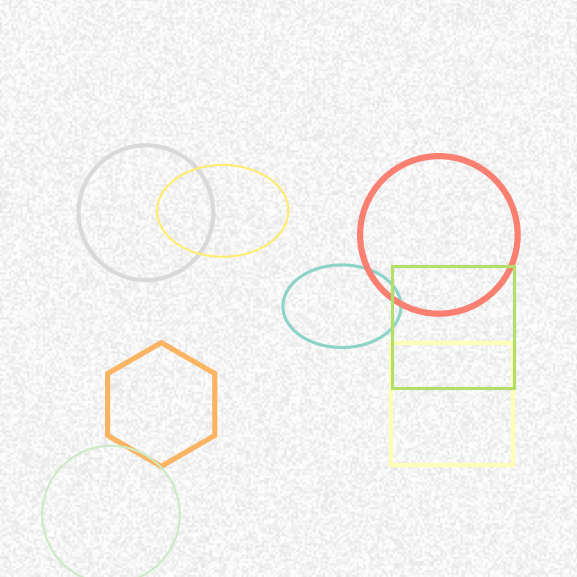[{"shape": "oval", "thickness": 1.5, "radius": 0.51, "center": [0.592, 0.469]}, {"shape": "square", "thickness": 2, "radius": 0.53, "center": [0.783, 0.299]}, {"shape": "circle", "thickness": 3, "radius": 0.68, "center": [0.76, 0.592]}, {"shape": "hexagon", "thickness": 2.5, "radius": 0.54, "center": [0.279, 0.299]}, {"shape": "square", "thickness": 1.5, "radius": 0.53, "center": [0.784, 0.433]}, {"shape": "circle", "thickness": 2, "radius": 0.58, "center": [0.253, 0.631]}, {"shape": "circle", "thickness": 1, "radius": 0.6, "center": [0.192, 0.108]}, {"shape": "oval", "thickness": 1, "radius": 0.57, "center": [0.386, 0.634]}]